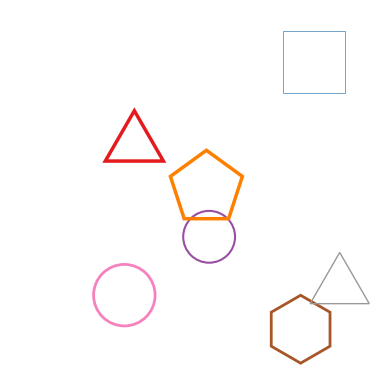[{"shape": "triangle", "thickness": 2.5, "radius": 0.44, "center": [0.349, 0.625]}, {"shape": "square", "thickness": 0.5, "radius": 0.4, "center": [0.815, 0.839]}, {"shape": "circle", "thickness": 1.5, "radius": 0.34, "center": [0.543, 0.385]}, {"shape": "pentagon", "thickness": 2.5, "radius": 0.49, "center": [0.536, 0.511]}, {"shape": "hexagon", "thickness": 2, "radius": 0.44, "center": [0.781, 0.145]}, {"shape": "circle", "thickness": 2, "radius": 0.4, "center": [0.323, 0.233]}, {"shape": "triangle", "thickness": 1, "radius": 0.44, "center": [0.882, 0.256]}]